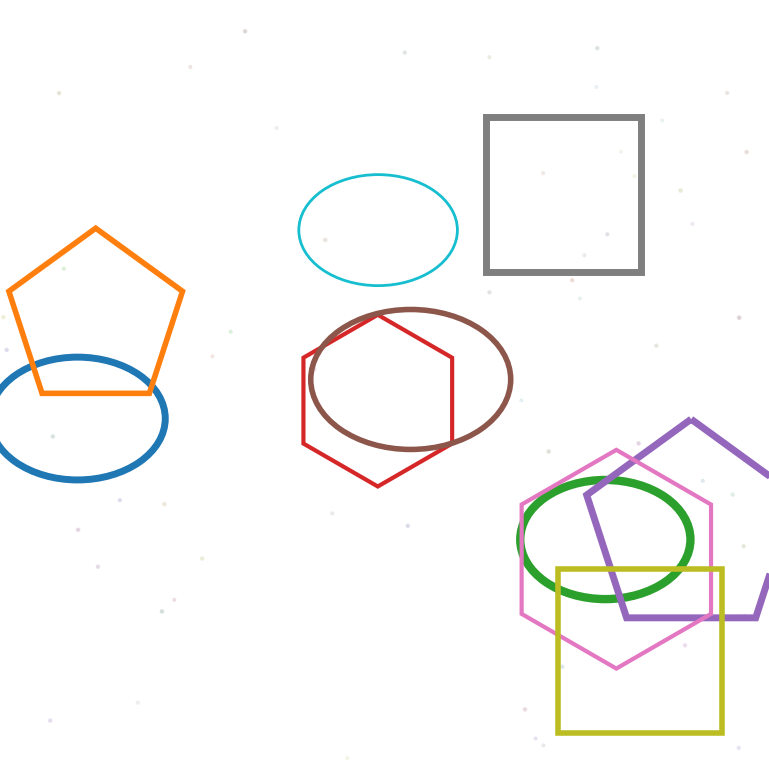[{"shape": "oval", "thickness": 2.5, "radius": 0.57, "center": [0.101, 0.456]}, {"shape": "pentagon", "thickness": 2, "radius": 0.59, "center": [0.124, 0.585]}, {"shape": "oval", "thickness": 3, "radius": 0.55, "center": [0.786, 0.299]}, {"shape": "hexagon", "thickness": 1.5, "radius": 0.56, "center": [0.491, 0.48]}, {"shape": "pentagon", "thickness": 2.5, "radius": 0.71, "center": [0.898, 0.313]}, {"shape": "oval", "thickness": 2, "radius": 0.65, "center": [0.533, 0.507]}, {"shape": "hexagon", "thickness": 1.5, "radius": 0.71, "center": [0.8, 0.274]}, {"shape": "square", "thickness": 2.5, "radius": 0.5, "center": [0.732, 0.747]}, {"shape": "square", "thickness": 2, "radius": 0.53, "center": [0.832, 0.155]}, {"shape": "oval", "thickness": 1, "radius": 0.51, "center": [0.491, 0.701]}]